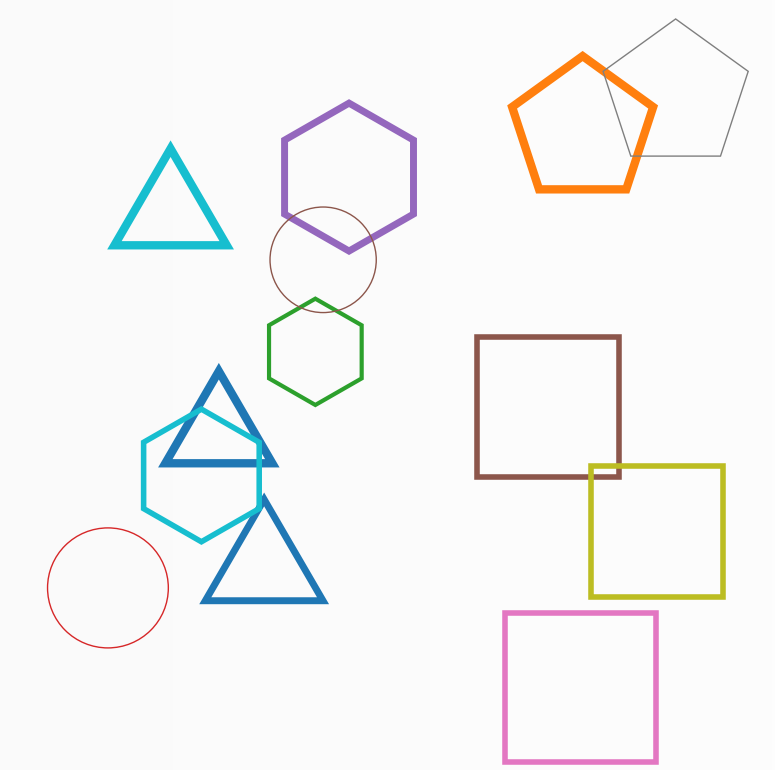[{"shape": "triangle", "thickness": 2.5, "radius": 0.44, "center": [0.341, 0.264]}, {"shape": "triangle", "thickness": 3, "radius": 0.4, "center": [0.282, 0.438]}, {"shape": "pentagon", "thickness": 3, "radius": 0.48, "center": [0.752, 0.831]}, {"shape": "hexagon", "thickness": 1.5, "radius": 0.35, "center": [0.407, 0.543]}, {"shape": "circle", "thickness": 0.5, "radius": 0.39, "center": [0.139, 0.236]}, {"shape": "hexagon", "thickness": 2.5, "radius": 0.48, "center": [0.45, 0.77]}, {"shape": "circle", "thickness": 0.5, "radius": 0.34, "center": [0.417, 0.663]}, {"shape": "square", "thickness": 2, "radius": 0.46, "center": [0.707, 0.472]}, {"shape": "square", "thickness": 2, "radius": 0.49, "center": [0.749, 0.107]}, {"shape": "pentagon", "thickness": 0.5, "radius": 0.49, "center": [0.872, 0.877]}, {"shape": "square", "thickness": 2, "radius": 0.43, "center": [0.848, 0.31]}, {"shape": "hexagon", "thickness": 2, "radius": 0.43, "center": [0.26, 0.383]}, {"shape": "triangle", "thickness": 3, "radius": 0.42, "center": [0.22, 0.723]}]